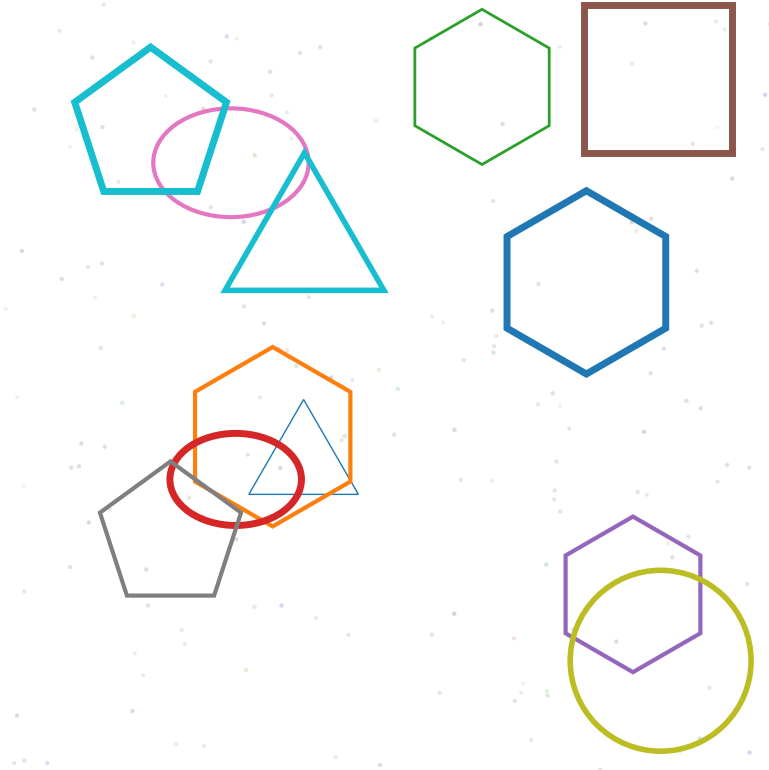[{"shape": "triangle", "thickness": 0.5, "radius": 0.41, "center": [0.394, 0.399]}, {"shape": "hexagon", "thickness": 2.5, "radius": 0.6, "center": [0.762, 0.633]}, {"shape": "hexagon", "thickness": 1.5, "radius": 0.58, "center": [0.354, 0.433]}, {"shape": "hexagon", "thickness": 1, "radius": 0.5, "center": [0.626, 0.887]}, {"shape": "oval", "thickness": 2.5, "radius": 0.43, "center": [0.306, 0.377]}, {"shape": "hexagon", "thickness": 1.5, "radius": 0.51, "center": [0.822, 0.228]}, {"shape": "square", "thickness": 2.5, "radius": 0.48, "center": [0.854, 0.898]}, {"shape": "oval", "thickness": 1.5, "radius": 0.5, "center": [0.3, 0.789]}, {"shape": "pentagon", "thickness": 1.5, "radius": 0.48, "center": [0.221, 0.304]}, {"shape": "circle", "thickness": 2, "radius": 0.59, "center": [0.858, 0.142]}, {"shape": "triangle", "thickness": 2, "radius": 0.6, "center": [0.395, 0.682]}, {"shape": "pentagon", "thickness": 2.5, "radius": 0.52, "center": [0.196, 0.835]}]